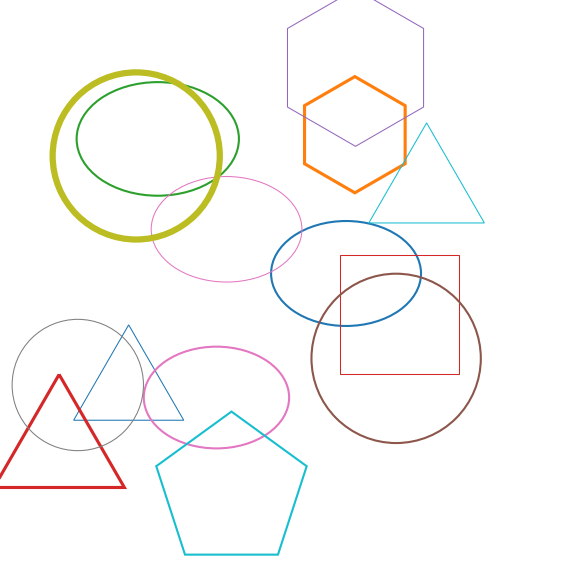[{"shape": "triangle", "thickness": 0.5, "radius": 0.55, "center": [0.223, 0.326]}, {"shape": "oval", "thickness": 1, "radius": 0.65, "center": [0.599, 0.526]}, {"shape": "hexagon", "thickness": 1.5, "radius": 0.5, "center": [0.614, 0.766]}, {"shape": "oval", "thickness": 1, "radius": 0.7, "center": [0.273, 0.759]}, {"shape": "square", "thickness": 0.5, "radius": 0.51, "center": [0.693, 0.454]}, {"shape": "triangle", "thickness": 1.5, "radius": 0.65, "center": [0.102, 0.22]}, {"shape": "hexagon", "thickness": 0.5, "radius": 0.68, "center": [0.616, 0.882]}, {"shape": "circle", "thickness": 1, "radius": 0.73, "center": [0.686, 0.379]}, {"shape": "oval", "thickness": 1, "radius": 0.63, "center": [0.375, 0.311]}, {"shape": "oval", "thickness": 0.5, "radius": 0.65, "center": [0.392, 0.602]}, {"shape": "circle", "thickness": 0.5, "radius": 0.57, "center": [0.135, 0.332]}, {"shape": "circle", "thickness": 3, "radius": 0.72, "center": [0.236, 0.729]}, {"shape": "pentagon", "thickness": 1, "radius": 0.68, "center": [0.401, 0.15]}, {"shape": "triangle", "thickness": 0.5, "radius": 0.58, "center": [0.739, 0.671]}]